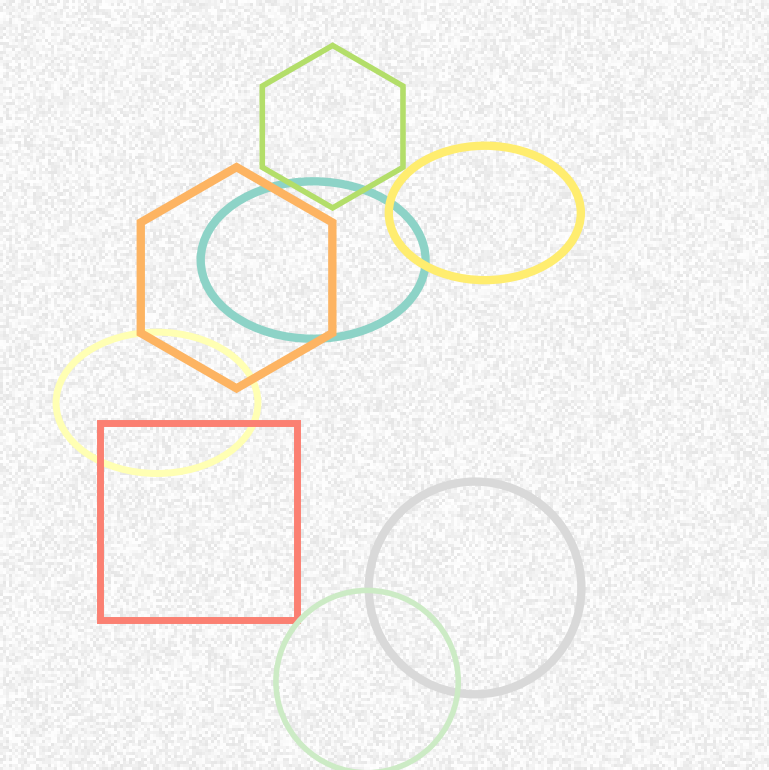[{"shape": "oval", "thickness": 3, "radius": 0.73, "center": [0.407, 0.662]}, {"shape": "oval", "thickness": 2.5, "radius": 0.66, "center": [0.204, 0.477]}, {"shape": "square", "thickness": 2.5, "radius": 0.64, "center": [0.258, 0.323]}, {"shape": "hexagon", "thickness": 3, "radius": 0.72, "center": [0.307, 0.639]}, {"shape": "hexagon", "thickness": 2, "radius": 0.53, "center": [0.432, 0.835]}, {"shape": "circle", "thickness": 3, "radius": 0.69, "center": [0.617, 0.236]}, {"shape": "circle", "thickness": 2, "radius": 0.59, "center": [0.477, 0.115]}, {"shape": "oval", "thickness": 3, "radius": 0.62, "center": [0.63, 0.723]}]